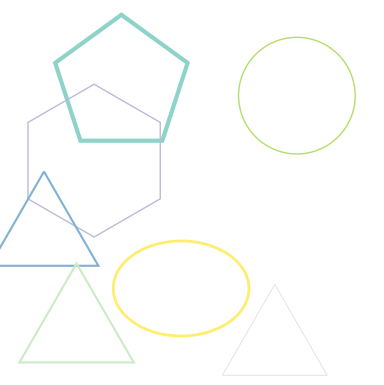[{"shape": "pentagon", "thickness": 3, "radius": 0.9, "center": [0.315, 0.781]}, {"shape": "hexagon", "thickness": 1, "radius": 0.99, "center": [0.244, 0.583]}, {"shape": "triangle", "thickness": 1.5, "radius": 0.82, "center": [0.114, 0.391]}, {"shape": "circle", "thickness": 1, "radius": 0.76, "center": [0.771, 0.752]}, {"shape": "triangle", "thickness": 0.5, "radius": 0.79, "center": [0.714, 0.104]}, {"shape": "triangle", "thickness": 1.5, "radius": 0.86, "center": [0.199, 0.144]}, {"shape": "oval", "thickness": 2, "radius": 0.88, "center": [0.471, 0.251]}]